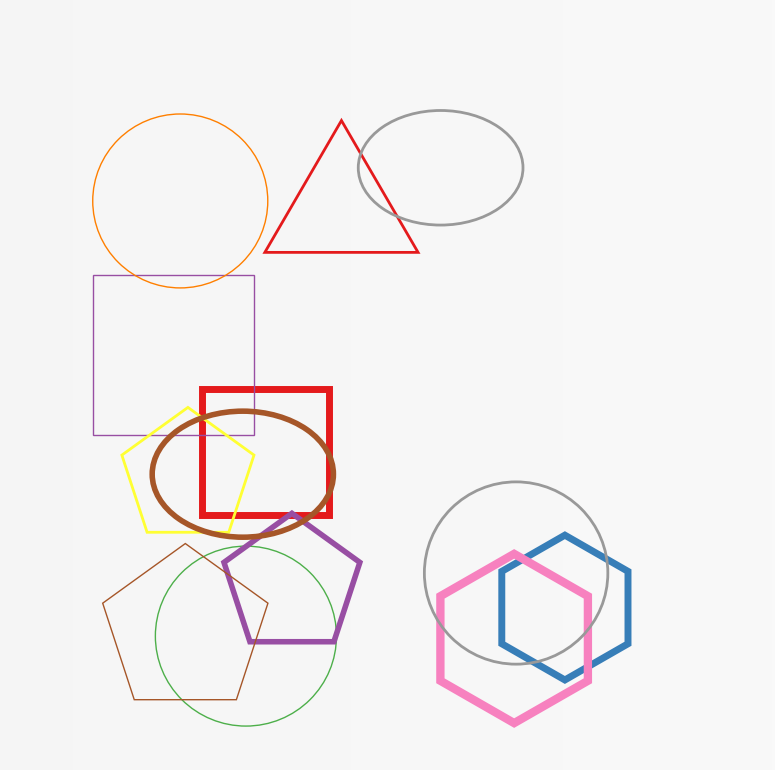[{"shape": "triangle", "thickness": 1, "radius": 0.57, "center": [0.441, 0.729]}, {"shape": "square", "thickness": 2.5, "radius": 0.41, "center": [0.342, 0.413]}, {"shape": "hexagon", "thickness": 2.5, "radius": 0.47, "center": [0.729, 0.211]}, {"shape": "circle", "thickness": 0.5, "radius": 0.58, "center": [0.317, 0.174]}, {"shape": "pentagon", "thickness": 2, "radius": 0.46, "center": [0.377, 0.241]}, {"shape": "square", "thickness": 0.5, "radius": 0.52, "center": [0.224, 0.539]}, {"shape": "circle", "thickness": 0.5, "radius": 0.56, "center": [0.233, 0.739]}, {"shape": "pentagon", "thickness": 1, "radius": 0.45, "center": [0.242, 0.381]}, {"shape": "oval", "thickness": 2, "radius": 0.58, "center": [0.313, 0.384]}, {"shape": "pentagon", "thickness": 0.5, "radius": 0.56, "center": [0.239, 0.182]}, {"shape": "hexagon", "thickness": 3, "radius": 0.55, "center": [0.663, 0.171]}, {"shape": "circle", "thickness": 1, "radius": 0.59, "center": [0.666, 0.256]}, {"shape": "oval", "thickness": 1, "radius": 0.53, "center": [0.569, 0.782]}]